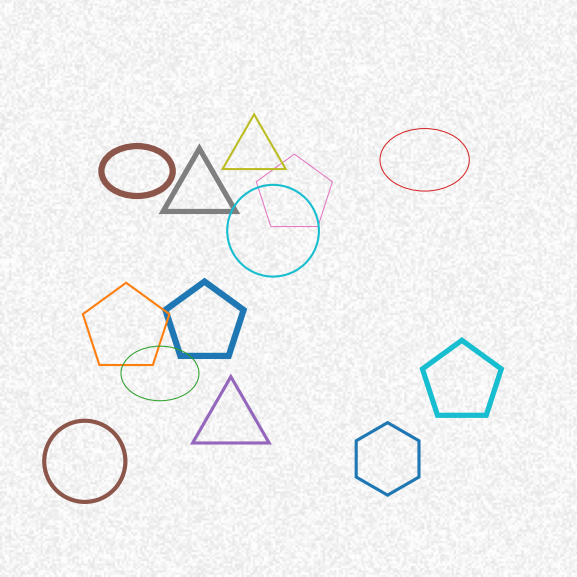[{"shape": "hexagon", "thickness": 1.5, "radius": 0.31, "center": [0.671, 0.204]}, {"shape": "pentagon", "thickness": 3, "radius": 0.36, "center": [0.354, 0.44]}, {"shape": "pentagon", "thickness": 1, "radius": 0.39, "center": [0.218, 0.431]}, {"shape": "oval", "thickness": 0.5, "radius": 0.34, "center": [0.277, 0.352]}, {"shape": "oval", "thickness": 0.5, "radius": 0.39, "center": [0.735, 0.722]}, {"shape": "triangle", "thickness": 1.5, "radius": 0.38, "center": [0.4, 0.27]}, {"shape": "oval", "thickness": 3, "radius": 0.31, "center": [0.237, 0.703]}, {"shape": "circle", "thickness": 2, "radius": 0.35, "center": [0.147, 0.2]}, {"shape": "pentagon", "thickness": 0.5, "radius": 0.35, "center": [0.51, 0.663]}, {"shape": "triangle", "thickness": 2.5, "radius": 0.36, "center": [0.345, 0.669]}, {"shape": "triangle", "thickness": 1, "radius": 0.32, "center": [0.44, 0.738]}, {"shape": "pentagon", "thickness": 2.5, "radius": 0.36, "center": [0.8, 0.338]}, {"shape": "circle", "thickness": 1, "radius": 0.4, "center": [0.473, 0.6]}]